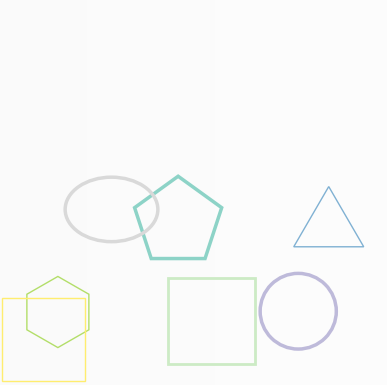[{"shape": "pentagon", "thickness": 2.5, "radius": 0.59, "center": [0.46, 0.424]}, {"shape": "circle", "thickness": 2.5, "radius": 0.49, "center": [0.77, 0.192]}, {"shape": "triangle", "thickness": 1, "radius": 0.52, "center": [0.848, 0.411]}, {"shape": "hexagon", "thickness": 1, "radius": 0.46, "center": [0.149, 0.19]}, {"shape": "oval", "thickness": 2.5, "radius": 0.6, "center": [0.288, 0.456]}, {"shape": "square", "thickness": 2, "radius": 0.56, "center": [0.545, 0.167]}, {"shape": "square", "thickness": 1, "radius": 0.54, "center": [0.112, 0.118]}]